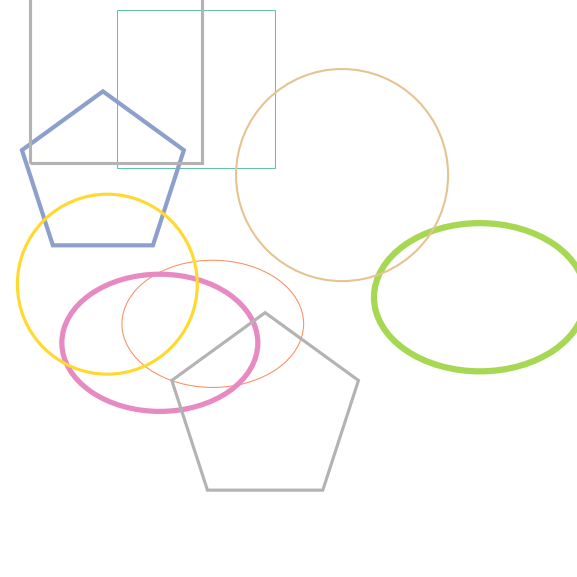[{"shape": "square", "thickness": 0.5, "radius": 0.68, "center": [0.339, 0.845]}, {"shape": "oval", "thickness": 0.5, "radius": 0.79, "center": [0.368, 0.438]}, {"shape": "pentagon", "thickness": 2, "radius": 0.74, "center": [0.178, 0.694]}, {"shape": "oval", "thickness": 2.5, "radius": 0.85, "center": [0.277, 0.406]}, {"shape": "oval", "thickness": 3, "radius": 0.92, "center": [0.831, 0.484]}, {"shape": "circle", "thickness": 1.5, "radius": 0.78, "center": [0.186, 0.507]}, {"shape": "circle", "thickness": 1, "radius": 0.92, "center": [0.592, 0.696]}, {"shape": "square", "thickness": 1.5, "radius": 0.74, "center": [0.201, 0.866]}, {"shape": "pentagon", "thickness": 1.5, "radius": 0.85, "center": [0.459, 0.288]}]